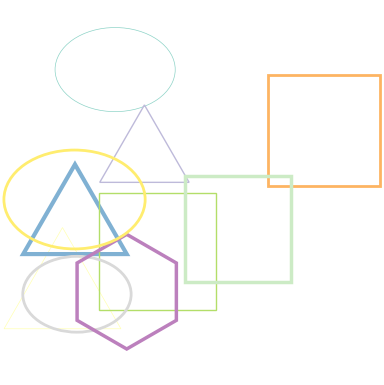[{"shape": "oval", "thickness": 0.5, "radius": 0.78, "center": [0.299, 0.819]}, {"shape": "triangle", "thickness": 0.5, "radius": 0.88, "center": [0.162, 0.234]}, {"shape": "triangle", "thickness": 1, "radius": 0.67, "center": [0.375, 0.593]}, {"shape": "triangle", "thickness": 3, "radius": 0.78, "center": [0.195, 0.418]}, {"shape": "square", "thickness": 2, "radius": 0.73, "center": [0.842, 0.661]}, {"shape": "square", "thickness": 1, "radius": 0.76, "center": [0.408, 0.348]}, {"shape": "oval", "thickness": 2, "radius": 0.7, "center": [0.2, 0.236]}, {"shape": "hexagon", "thickness": 2.5, "radius": 0.74, "center": [0.329, 0.242]}, {"shape": "square", "thickness": 2.5, "radius": 0.69, "center": [0.617, 0.405]}, {"shape": "oval", "thickness": 2, "radius": 0.92, "center": [0.194, 0.482]}]